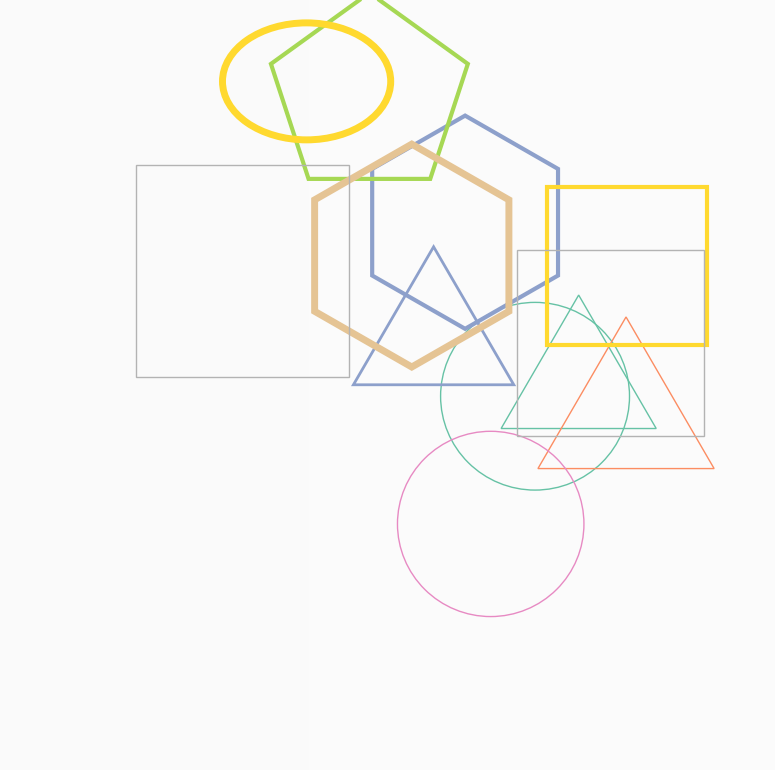[{"shape": "circle", "thickness": 0.5, "radius": 0.61, "center": [0.69, 0.485]}, {"shape": "triangle", "thickness": 0.5, "radius": 0.58, "center": [0.747, 0.501]}, {"shape": "triangle", "thickness": 0.5, "radius": 0.66, "center": [0.808, 0.457]}, {"shape": "triangle", "thickness": 1, "radius": 0.6, "center": [0.559, 0.56]}, {"shape": "hexagon", "thickness": 1.5, "radius": 0.69, "center": [0.6, 0.711]}, {"shape": "circle", "thickness": 0.5, "radius": 0.6, "center": [0.633, 0.32]}, {"shape": "pentagon", "thickness": 1.5, "radius": 0.67, "center": [0.477, 0.876]}, {"shape": "square", "thickness": 1.5, "radius": 0.51, "center": [0.809, 0.655]}, {"shape": "oval", "thickness": 2.5, "radius": 0.54, "center": [0.396, 0.894]}, {"shape": "hexagon", "thickness": 2.5, "radius": 0.72, "center": [0.531, 0.668]}, {"shape": "square", "thickness": 0.5, "radius": 0.6, "center": [0.788, 0.554]}, {"shape": "square", "thickness": 0.5, "radius": 0.69, "center": [0.313, 0.648]}]